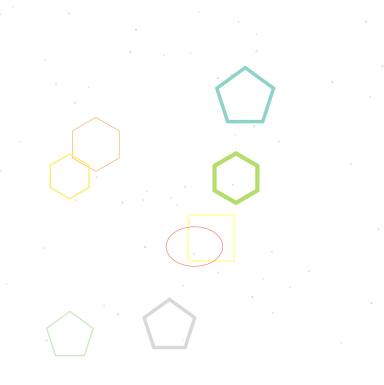[{"shape": "pentagon", "thickness": 2.5, "radius": 0.39, "center": [0.637, 0.747]}, {"shape": "square", "thickness": 1.5, "radius": 0.3, "center": [0.548, 0.381]}, {"shape": "oval", "thickness": 0.5, "radius": 0.37, "center": [0.505, 0.36]}, {"shape": "hexagon", "thickness": 0.5, "radius": 0.35, "center": [0.249, 0.625]}, {"shape": "hexagon", "thickness": 3, "radius": 0.32, "center": [0.613, 0.537]}, {"shape": "pentagon", "thickness": 2.5, "radius": 0.35, "center": [0.44, 0.153]}, {"shape": "pentagon", "thickness": 1, "radius": 0.32, "center": [0.182, 0.128]}, {"shape": "hexagon", "thickness": 1, "radius": 0.29, "center": [0.181, 0.542]}]